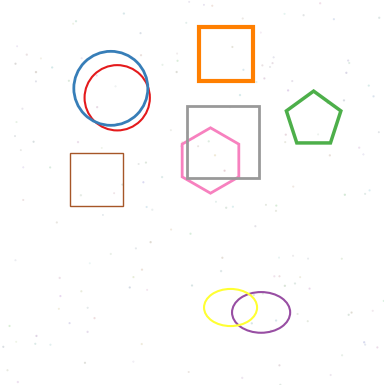[{"shape": "circle", "thickness": 1.5, "radius": 0.42, "center": [0.304, 0.746]}, {"shape": "circle", "thickness": 2, "radius": 0.48, "center": [0.288, 0.771]}, {"shape": "pentagon", "thickness": 2.5, "radius": 0.37, "center": [0.815, 0.689]}, {"shape": "oval", "thickness": 1.5, "radius": 0.38, "center": [0.678, 0.189]}, {"shape": "square", "thickness": 3, "radius": 0.35, "center": [0.587, 0.86]}, {"shape": "oval", "thickness": 1.5, "radius": 0.34, "center": [0.599, 0.201]}, {"shape": "square", "thickness": 1, "radius": 0.34, "center": [0.252, 0.533]}, {"shape": "hexagon", "thickness": 2, "radius": 0.42, "center": [0.547, 0.583]}, {"shape": "square", "thickness": 2, "radius": 0.47, "center": [0.579, 0.632]}]